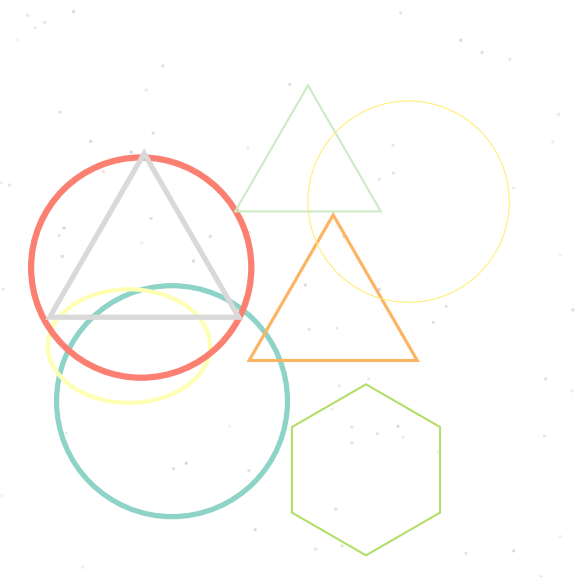[{"shape": "circle", "thickness": 2.5, "radius": 1.0, "center": [0.298, 0.304]}, {"shape": "oval", "thickness": 2, "radius": 0.7, "center": [0.223, 0.4]}, {"shape": "circle", "thickness": 3, "radius": 0.95, "center": [0.244, 0.536]}, {"shape": "triangle", "thickness": 1.5, "radius": 0.84, "center": [0.577, 0.459]}, {"shape": "hexagon", "thickness": 1, "radius": 0.74, "center": [0.634, 0.186]}, {"shape": "triangle", "thickness": 2.5, "radius": 0.95, "center": [0.25, 0.544]}, {"shape": "triangle", "thickness": 1, "radius": 0.73, "center": [0.533, 0.706]}, {"shape": "circle", "thickness": 0.5, "radius": 0.87, "center": [0.707, 0.65]}]